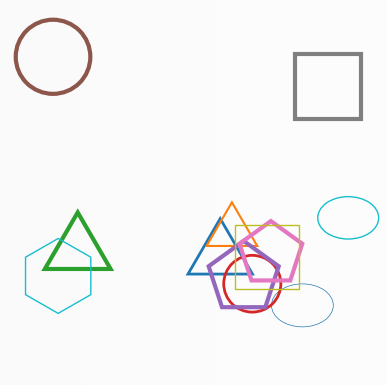[{"shape": "triangle", "thickness": 2, "radius": 0.48, "center": [0.568, 0.336]}, {"shape": "oval", "thickness": 0.5, "radius": 0.4, "center": [0.78, 0.207]}, {"shape": "triangle", "thickness": 1.5, "radius": 0.38, "center": [0.598, 0.399]}, {"shape": "triangle", "thickness": 3, "radius": 0.49, "center": [0.201, 0.35]}, {"shape": "circle", "thickness": 2, "radius": 0.37, "center": [0.651, 0.263]}, {"shape": "pentagon", "thickness": 3, "radius": 0.48, "center": [0.629, 0.279]}, {"shape": "circle", "thickness": 3, "radius": 0.48, "center": [0.137, 0.853]}, {"shape": "pentagon", "thickness": 3, "radius": 0.43, "center": [0.699, 0.341]}, {"shape": "square", "thickness": 3, "radius": 0.42, "center": [0.846, 0.775]}, {"shape": "square", "thickness": 1, "radius": 0.42, "center": [0.69, 0.331]}, {"shape": "hexagon", "thickness": 1, "radius": 0.49, "center": [0.15, 0.283]}, {"shape": "oval", "thickness": 1, "radius": 0.39, "center": [0.899, 0.434]}]